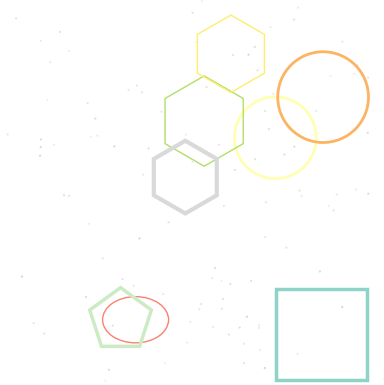[{"shape": "square", "thickness": 2.5, "radius": 0.59, "center": [0.836, 0.131]}, {"shape": "circle", "thickness": 2, "radius": 0.53, "center": [0.715, 0.642]}, {"shape": "oval", "thickness": 1, "radius": 0.43, "center": [0.352, 0.17]}, {"shape": "circle", "thickness": 2, "radius": 0.59, "center": [0.839, 0.748]}, {"shape": "hexagon", "thickness": 1, "radius": 0.59, "center": [0.53, 0.686]}, {"shape": "hexagon", "thickness": 3, "radius": 0.47, "center": [0.481, 0.54]}, {"shape": "pentagon", "thickness": 2.5, "radius": 0.42, "center": [0.313, 0.169]}, {"shape": "hexagon", "thickness": 1, "radius": 0.5, "center": [0.6, 0.86]}]